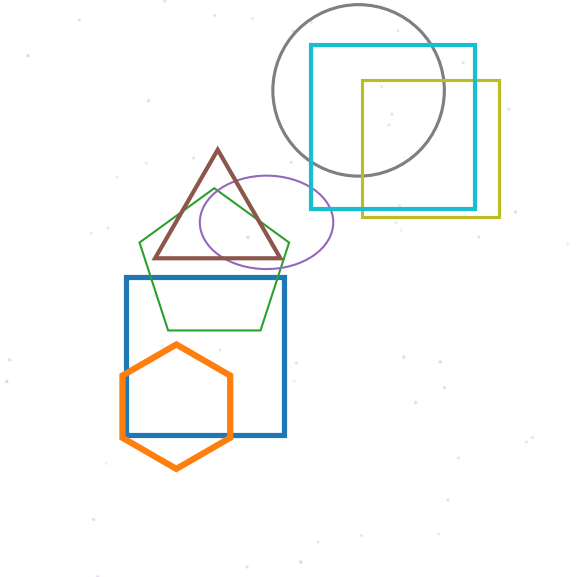[{"shape": "square", "thickness": 2.5, "radius": 0.68, "center": [0.356, 0.382]}, {"shape": "hexagon", "thickness": 3, "radius": 0.54, "center": [0.305, 0.295]}, {"shape": "pentagon", "thickness": 1, "radius": 0.68, "center": [0.371, 0.537]}, {"shape": "oval", "thickness": 1, "radius": 0.58, "center": [0.462, 0.614]}, {"shape": "triangle", "thickness": 2, "radius": 0.63, "center": [0.377, 0.615]}, {"shape": "circle", "thickness": 1.5, "radius": 0.74, "center": [0.621, 0.843]}, {"shape": "square", "thickness": 1.5, "radius": 0.59, "center": [0.746, 0.742]}, {"shape": "square", "thickness": 2, "radius": 0.71, "center": [0.68, 0.779]}]